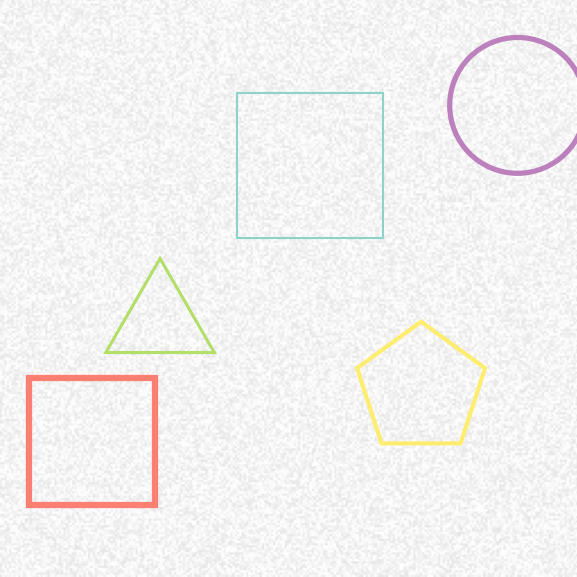[{"shape": "square", "thickness": 1, "radius": 0.63, "center": [0.537, 0.712]}, {"shape": "square", "thickness": 3, "radius": 0.55, "center": [0.159, 0.234]}, {"shape": "triangle", "thickness": 1.5, "radius": 0.54, "center": [0.277, 0.443]}, {"shape": "circle", "thickness": 2.5, "radius": 0.59, "center": [0.896, 0.817]}, {"shape": "pentagon", "thickness": 2, "radius": 0.58, "center": [0.729, 0.326]}]